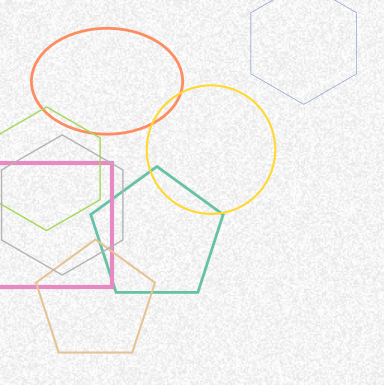[{"shape": "pentagon", "thickness": 2, "radius": 0.9, "center": [0.408, 0.387]}, {"shape": "oval", "thickness": 2, "radius": 0.98, "center": [0.278, 0.789]}, {"shape": "hexagon", "thickness": 0.5, "radius": 0.79, "center": [0.789, 0.888]}, {"shape": "square", "thickness": 3, "radius": 0.8, "center": [0.129, 0.417]}, {"shape": "hexagon", "thickness": 1, "radius": 0.8, "center": [0.121, 0.562]}, {"shape": "circle", "thickness": 1.5, "radius": 0.83, "center": [0.548, 0.611]}, {"shape": "pentagon", "thickness": 1.5, "radius": 0.81, "center": [0.248, 0.216]}, {"shape": "hexagon", "thickness": 1, "radius": 0.91, "center": [0.162, 0.468]}]